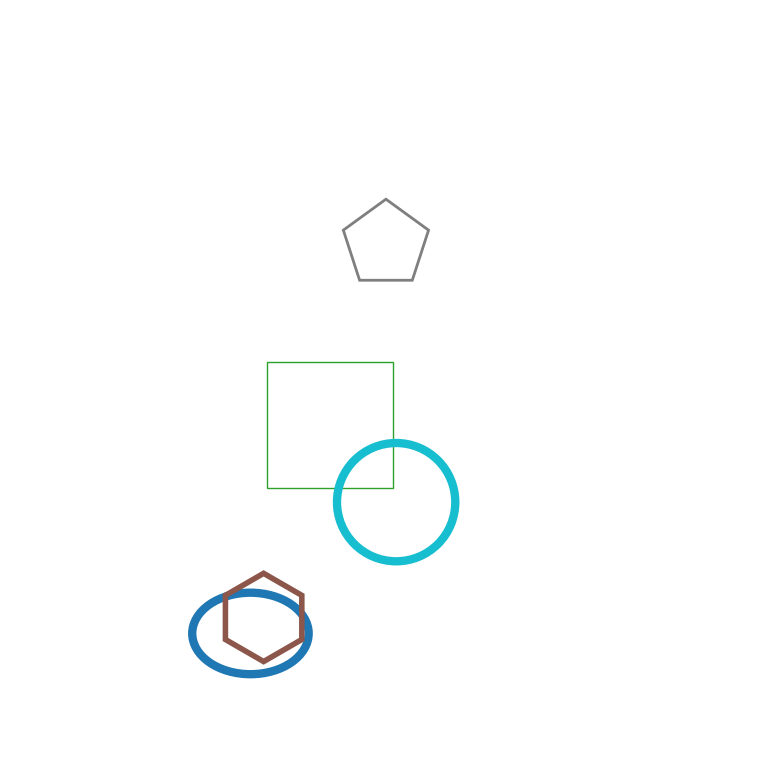[{"shape": "oval", "thickness": 3, "radius": 0.38, "center": [0.325, 0.177]}, {"shape": "square", "thickness": 0.5, "radius": 0.41, "center": [0.429, 0.448]}, {"shape": "hexagon", "thickness": 2, "radius": 0.29, "center": [0.342, 0.198]}, {"shape": "pentagon", "thickness": 1, "radius": 0.29, "center": [0.501, 0.683]}, {"shape": "circle", "thickness": 3, "radius": 0.38, "center": [0.514, 0.348]}]